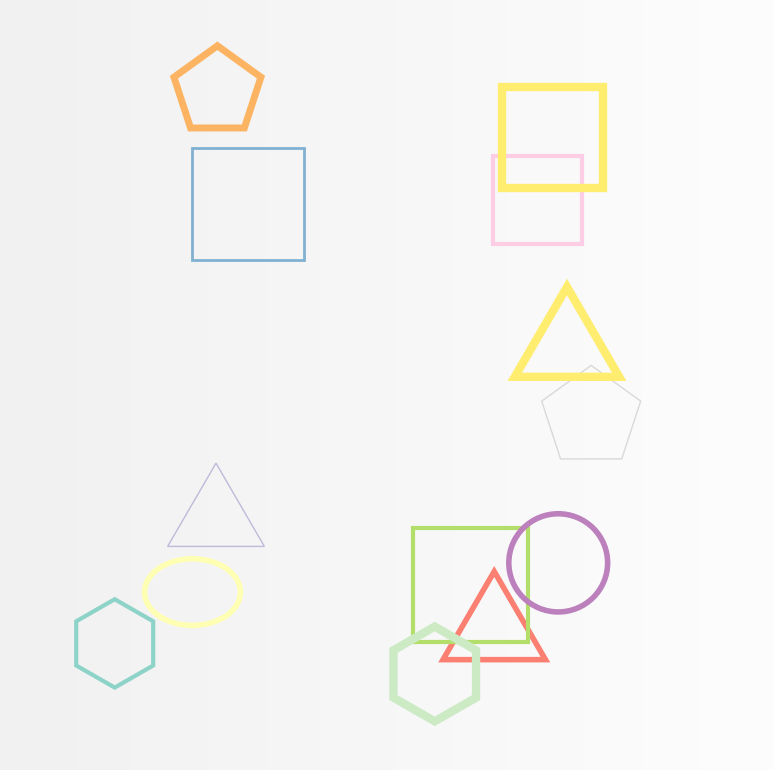[{"shape": "hexagon", "thickness": 1.5, "radius": 0.29, "center": [0.148, 0.164]}, {"shape": "oval", "thickness": 2, "radius": 0.31, "center": [0.248, 0.231]}, {"shape": "triangle", "thickness": 0.5, "radius": 0.36, "center": [0.279, 0.326]}, {"shape": "triangle", "thickness": 2, "radius": 0.38, "center": [0.638, 0.181]}, {"shape": "square", "thickness": 1, "radius": 0.36, "center": [0.32, 0.735]}, {"shape": "pentagon", "thickness": 2.5, "radius": 0.3, "center": [0.281, 0.882]}, {"shape": "square", "thickness": 1.5, "radius": 0.37, "center": [0.607, 0.24]}, {"shape": "square", "thickness": 1.5, "radius": 0.29, "center": [0.694, 0.74]}, {"shape": "pentagon", "thickness": 0.5, "radius": 0.34, "center": [0.763, 0.458]}, {"shape": "circle", "thickness": 2, "radius": 0.32, "center": [0.72, 0.269]}, {"shape": "hexagon", "thickness": 3, "radius": 0.31, "center": [0.561, 0.125]}, {"shape": "triangle", "thickness": 3, "radius": 0.39, "center": [0.732, 0.55]}, {"shape": "square", "thickness": 3, "radius": 0.33, "center": [0.713, 0.822]}]